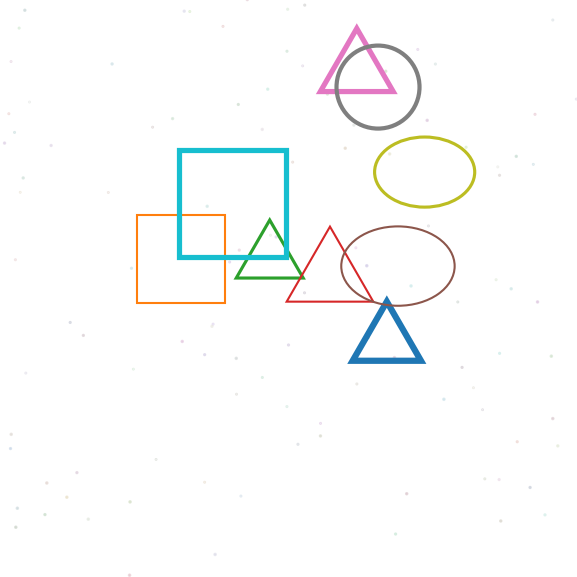[{"shape": "triangle", "thickness": 3, "radius": 0.34, "center": [0.67, 0.409]}, {"shape": "square", "thickness": 1, "radius": 0.38, "center": [0.314, 0.55]}, {"shape": "triangle", "thickness": 1.5, "radius": 0.33, "center": [0.467, 0.551]}, {"shape": "triangle", "thickness": 1, "radius": 0.43, "center": [0.571, 0.52]}, {"shape": "oval", "thickness": 1, "radius": 0.49, "center": [0.689, 0.538]}, {"shape": "triangle", "thickness": 2.5, "radius": 0.36, "center": [0.618, 0.877]}, {"shape": "circle", "thickness": 2, "radius": 0.36, "center": [0.655, 0.848]}, {"shape": "oval", "thickness": 1.5, "radius": 0.43, "center": [0.735, 0.701]}, {"shape": "square", "thickness": 2.5, "radius": 0.46, "center": [0.403, 0.647]}]